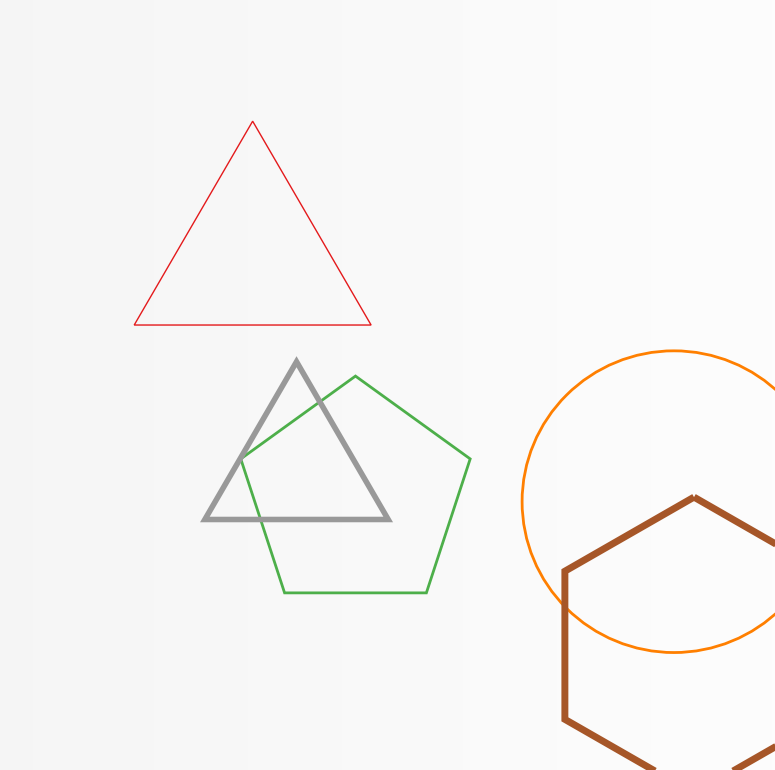[{"shape": "triangle", "thickness": 0.5, "radius": 0.88, "center": [0.326, 0.666]}, {"shape": "pentagon", "thickness": 1, "radius": 0.78, "center": [0.459, 0.356]}, {"shape": "circle", "thickness": 1, "radius": 0.98, "center": [0.87, 0.348]}, {"shape": "hexagon", "thickness": 2.5, "radius": 0.96, "center": [0.896, 0.162]}, {"shape": "triangle", "thickness": 2, "radius": 0.68, "center": [0.383, 0.394]}]